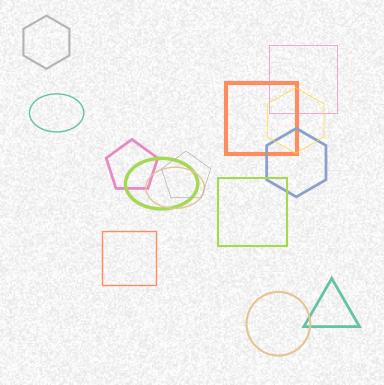[{"shape": "triangle", "thickness": 2, "radius": 0.42, "center": [0.862, 0.193]}, {"shape": "oval", "thickness": 1, "radius": 0.35, "center": [0.147, 0.707]}, {"shape": "square", "thickness": 1, "radius": 0.35, "center": [0.335, 0.331]}, {"shape": "square", "thickness": 3, "radius": 0.46, "center": [0.679, 0.692]}, {"shape": "hexagon", "thickness": 2, "radius": 0.44, "center": [0.77, 0.578]}, {"shape": "square", "thickness": 0.5, "radius": 0.44, "center": [0.787, 0.794]}, {"shape": "pentagon", "thickness": 2, "radius": 0.35, "center": [0.343, 0.568]}, {"shape": "square", "thickness": 1.5, "radius": 0.45, "center": [0.656, 0.449]}, {"shape": "oval", "thickness": 2.5, "radius": 0.47, "center": [0.42, 0.523]}, {"shape": "hexagon", "thickness": 0.5, "radius": 0.43, "center": [0.768, 0.687]}, {"shape": "circle", "thickness": 1.5, "radius": 0.41, "center": [0.723, 0.159]}, {"shape": "oval", "thickness": 1, "radius": 0.38, "center": [0.455, 0.512]}, {"shape": "pentagon", "thickness": 0.5, "radius": 0.34, "center": [0.483, 0.541]}, {"shape": "hexagon", "thickness": 1.5, "radius": 0.34, "center": [0.121, 0.89]}]